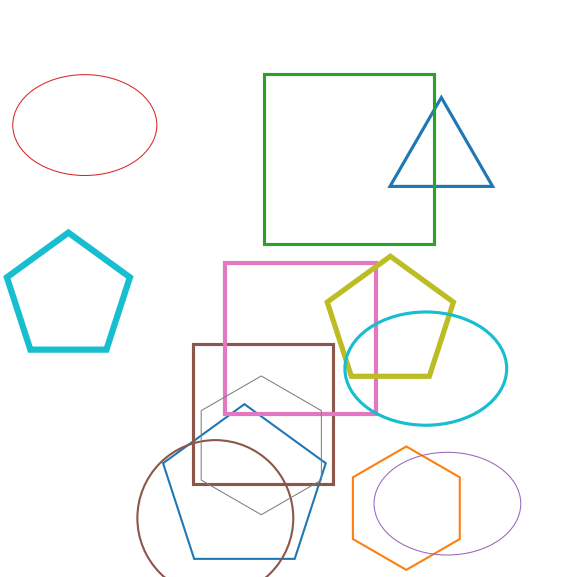[{"shape": "triangle", "thickness": 1.5, "radius": 0.51, "center": [0.764, 0.728]}, {"shape": "pentagon", "thickness": 1, "radius": 0.74, "center": [0.423, 0.151]}, {"shape": "hexagon", "thickness": 1, "radius": 0.53, "center": [0.704, 0.119]}, {"shape": "square", "thickness": 1.5, "radius": 0.74, "center": [0.604, 0.725]}, {"shape": "oval", "thickness": 0.5, "radius": 0.62, "center": [0.147, 0.783]}, {"shape": "oval", "thickness": 0.5, "radius": 0.64, "center": [0.775, 0.127]}, {"shape": "square", "thickness": 1.5, "radius": 0.61, "center": [0.455, 0.282]}, {"shape": "circle", "thickness": 1, "radius": 0.67, "center": [0.373, 0.102]}, {"shape": "square", "thickness": 2, "radius": 0.65, "center": [0.52, 0.414]}, {"shape": "hexagon", "thickness": 0.5, "radius": 0.6, "center": [0.452, 0.228]}, {"shape": "pentagon", "thickness": 2.5, "radius": 0.57, "center": [0.676, 0.441]}, {"shape": "pentagon", "thickness": 3, "radius": 0.56, "center": [0.118, 0.484]}, {"shape": "oval", "thickness": 1.5, "radius": 0.7, "center": [0.737, 0.361]}]